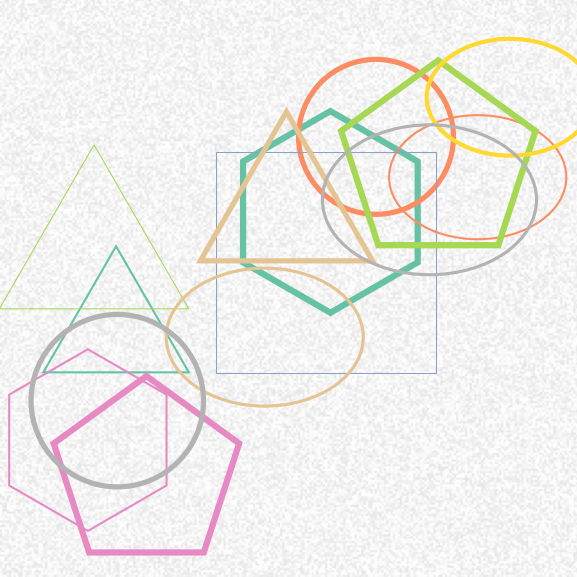[{"shape": "hexagon", "thickness": 3, "radius": 0.87, "center": [0.572, 0.632]}, {"shape": "triangle", "thickness": 1, "radius": 0.73, "center": [0.201, 0.427]}, {"shape": "circle", "thickness": 2.5, "radius": 0.67, "center": [0.651, 0.762]}, {"shape": "oval", "thickness": 1, "radius": 0.77, "center": [0.827, 0.692]}, {"shape": "square", "thickness": 0.5, "radius": 0.95, "center": [0.564, 0.545]}, {"shape": "pentagon", "thickness": 3, "radius": 0.84, "center": [0.254, 0.179]}, {"shape": "hexagon", "thickness": 1, "radius": 0.79, "center": [0.152, 0.237]}, {"shape": "pentagon", "thickness": 3, "radius": 0.88, "center": [0.759, 0.718]}, {"shape": "triangle", "thickness": 0.5, "radius": 0.95, "center": [0.163, 0.559]}, {"shape": "oval", "thickness": 2, "radius": 0.72, "center": [0.883, 0.831]}, {"shape": "triangle", "thickness": 2.5, "radius": 0.86, "center": [0.496, 0.634]}, {"shape": "oval", "thickness": 1.5, "radius": 0.85, "center": [0.458, 0.415]}, {"shape": "oval", "thickness": 1.5, "radius": 0.93, "center": [0.744, 0.653]}, {"shape": "circle", "thickness": 2.5, "radius": 0.75, "center": [0.203, 0.305]}]